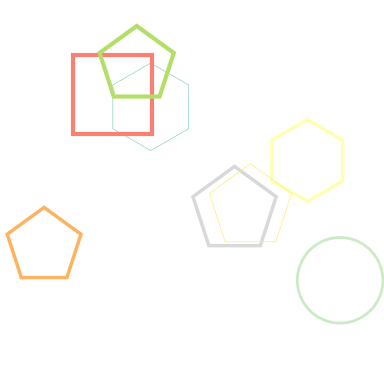[{"shape": "hexagon", "thickness": 0.5, "radius": 0.57, "center": [0.391, 0.723]}, {"shape": "hexagon", "thickness": 2.5, "radius": 0.53, "center": [0.798, 0.583]}, {"shape": "square", "thickness": 3, "radius": 0.51, "center": [0.292, 0.754]}, {"shape": "pentagon", "thickness": 2.5, "radius": 0.5, "center": [0.115, 0.361]}, {"shape": "pentagon", "thickness": 3, "radius": 0.51, "center": [0.355, 0.831]}, {"shape": "pentagon", "thickness": 2.5, "radius": 0.57, "center": [0.609, 0.454]}, {"shape": "circle", "thickness": 2, "radius": 0.56, "center": [0.883, 0.272]}, {"shape": "pentagon", "thickness": 0.5, "radius": 0.56, "center": [0.65, 0.463]}]